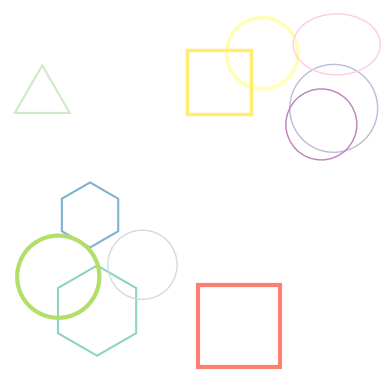[{"shape": "hexagon", "thickness": 1.5, "radius": 0.59, "center": [0.252, 0.193]}, {"shape": "circle", "thickness": 2.5, "radius": 0.46, "center": [0.681, 0.862]}, {"shape": "circle", "thickness": 1, "radius": 0.57, "center": [0.867, 0.719]}, {"shape": "square", "thickness": 3, "radius": 0.53, "center": [0.621, 0.153]}, {"shape": "hexagon", "thickness": 1.5, "radius": 0.42, "center": [0.234, 0.442]}, {"shape": "circle", "thickness": 3, "radius": 0.53, "center": [0.151, 0.281]}, {"shape": "oval", "thickness": 1, "radius": 0.57, "center": [0.875, 0.885]}, {"shape": "circle", "thickness": 1, "radius": 0.45, "center": [0.37, 0.312]}, {"shape": "circle", "thickness": 1, "radius": 0.46, "center": [0.835, 0.677]}, {"shape": "triangle", "thickness": 1.5, "radius": 0.41, "center": [0.11, 0.748]}, {"shape": "square", "thickness": 2.5, "radius": 0.42, "center": [0.569, 0.787]}]